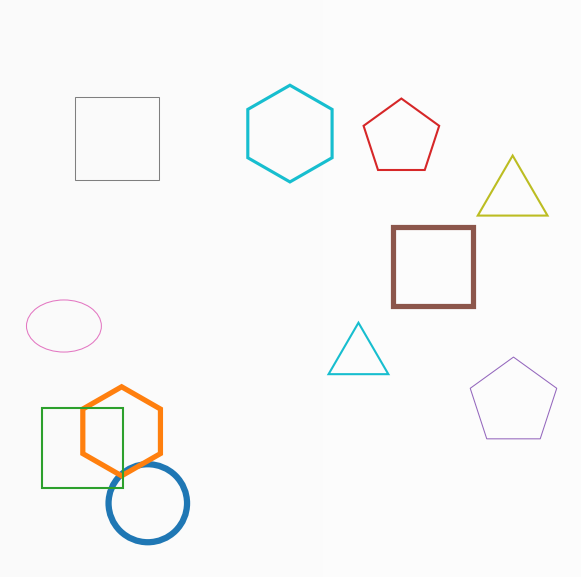[{"shape": "circle", "thickness": 3, "radius": 0.34, "center": [0.254, 0.128]}, {"shape": "hexagon", "thickness": 2.5, "radius": 0.39, "center": [0.209, 0.252]}, {"shape": "square", "thickness": 1, "radius": 0.35, "center": [0.141, 0.223]}, {"shape": "pentagon", "thickness": 1, "radius": 0.34, "center": [0.691, 0.76]}, {"shape": "pentagon", "thickness": 0.5, "radius": 0.39, "center": [0.883, 0.303]}, {"shape": "square", "thickness": 2.5, "radius": 0.34, "center": [0.744, 0.538]}, {"shape": "oval", "thickness": 0.5, "radius": 0.32, "center": [0.11, 0.435]}, {"shape": "square", "thickness": 0.5, "radius": 0.36, "center": [0.201, 0.759]}, {"shape": "triangle", "thickness": 1, "radius": 0.35, "center": [0.882, 0.66]}, {"shape": "hexagon", "thickness": 1.5, "radius": 0.42, "center": [0.499, 0.768]}, {"shape": "triangle", "thickness": 1, "radius": 0.3, "center": [0.617, 0.381]}]